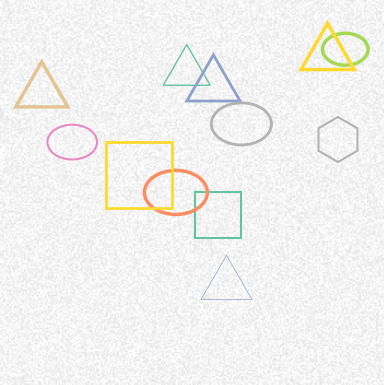[{"shape": "square", "thickness": 1.5, "radius": 0.3, "center": [0.566, 0.442]}, {"shape": "triangle", "thickness": 1, "radius": 0.35, "center": [0.485, 0.814]}, {"shape": "oval", "thickness": 2.5, "radius": 0.41, "center": [0.457, 0.5]}, {"shape": "triangle", "thickness": 0.5, "radius": 0.38, "center": [0.588, 0.26]}, {"shape": "triangle", "thickness": 2, "radius": 0.4, "center": [0.554, 0.778]}, {"shape": "oval", "thickness": 1.5, "radius": 0.32, "center": [0.188, 0.631]}, {"shape": "oval", "thickness": 2.5, "radius": 0.3, "center": [0.897, 0.872]}, {"shape": "triangle", "thickness": 2.5, "radius": 0.4, "center": [0.851, 0.859]}, {"shape": "square", "thickness": 2, "radius": 0.43, "center": [0.361, 0.545]}, {"shape": "triangle", "thickness": 2.5, "radius": 0.39, "center": [0.108, 0.761]}, {"shape": "hexagon", "thickness": 1.5, "radius": 0.29, "center": [0.878, 0.638]}, {"shape": "oval", "thickness": 2, "radius": 0.39, "center": [0.627, 0.678]}]